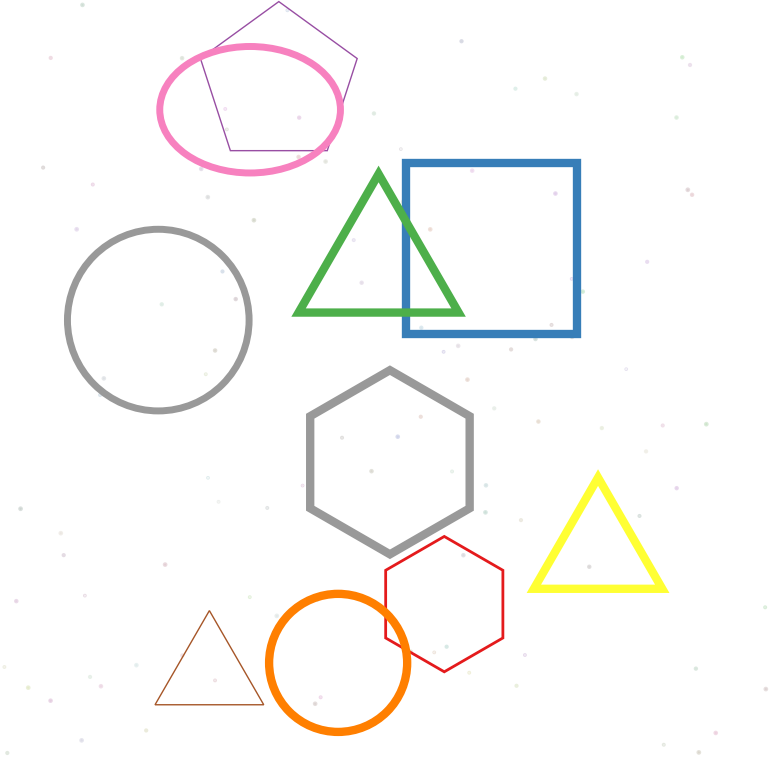[{"shape": "hexagon", "thickness": 1, "radius": 0.44, "center": [0.577, 0.215]}, {"shape": "square", "thickness": 3, "radius": 0.56, "center": [0.638, 0.677]}, {"shape": "triangle", "thickness": 3, "radius": 0.6, "center": [0.492, 0.654]}, {"shape": "pentagon", "thickness": 0.5, "radius": 0.54, "center": [0.362, 0.891]}, {"shape": "circle", "thickness": 3, "radius": 0.45, "center": [0.439, 0.139]}, {"shape": "triangle", "thickness": 3, "radius": 0.48, "center": [0.777, 0.283]}, {"shape": "triangle", "thickness": 0.5, "radius": 0.41, "center": [0.272, 0.125]}, {"shape": "oval", "thickness": 2.5, "radius": 0.59, "center": [0.325, 0.857]}, {"shape": "hexagon", "thickness": 3, "radius": 0.6, "center": [0.506, 0.4]}, {"shape": "circle", "thickness": 2.5, "radius": 0.59, "center": [0.206, 0.584]}]